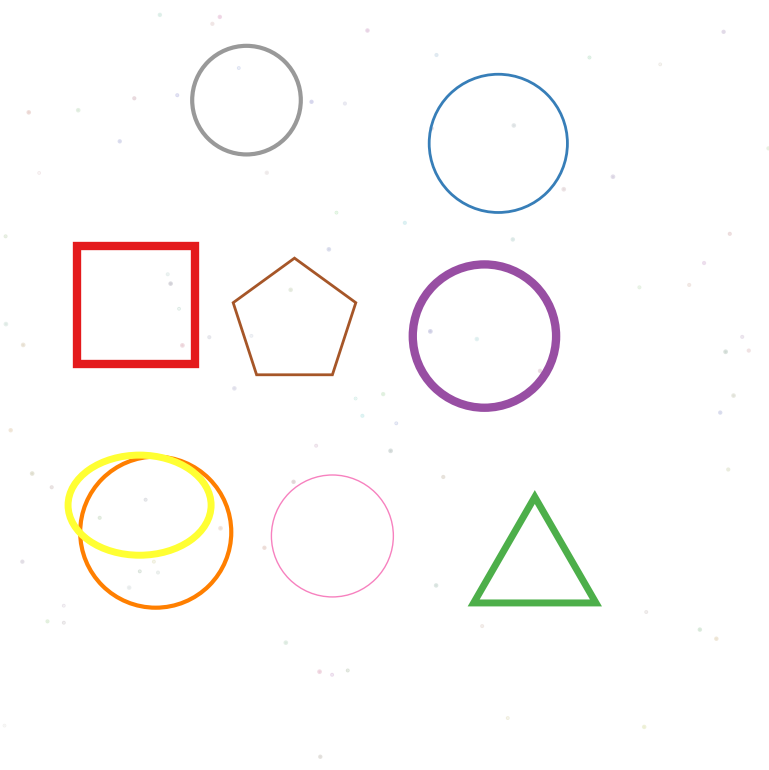[{"shape": "square", "thickness": 3, "radius": 0.38, "center": [0.176, 0.604]}, {"shape": "circle", "thickness": 1, "radius": 0.45, "center": [0.647, 0.814]}, {"shape": "triangle", "thickness": 2.5, "radius": 0.46, "center": [0.695, 0.263]}, {"shape": "circle", "thickness": 3, "radius": 0.47, "center": [0.629, 0.564]}, {"shape": "circle", "thickness": 1.5, "radius": 0.49, "center": [0.202, 0.309]}, {"shape": "oval", "thickness": 2.5, "radius": 0.46, "center": [0.181, 0.344]}, {"shape": "pentagon", "thickness": 1, "radius": 0.42, "center": [0.382, 0.581]}, {"shape": "circle", "thickness": 0.5, "radius": 0.4, "center": [0.432, 0.304]}, {"shape": "circle", "thickness": 1.5, "radius": 0.35, "center": [0.32, 0.87]}]